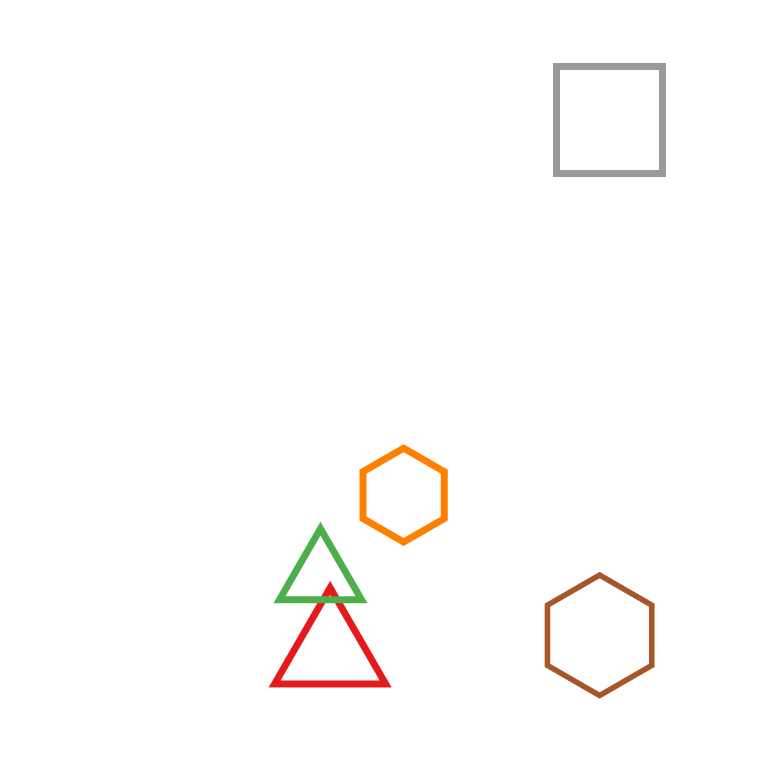[{"shape": "triangle", "thickness": 2.5, "radius": 0.42, "center": [0.429, 0.153]}, {"shape": "triangle", "thickness": 2.5, "radius": 0.31, "center": [0.416, 0.252]}, {"shape": "hexagon", "thickness": 2.5, "radius": 0.3, "center": [0.524, 0.357]}, {"shape": "hexagon", "thickness": 2, "radius": 0.39, "center": [0.779, 0.175]}, {"shape": "square", "thickness": 2.5, "radius": 0.35, "center": [0.791, 0.845]}]